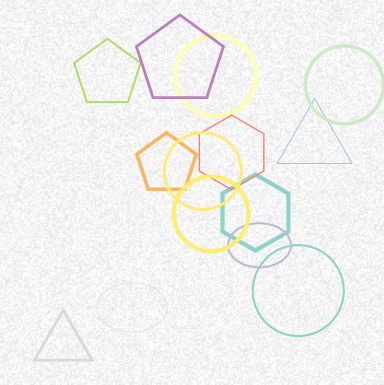[{"shape": "hexagon", "thickness": 3, "radius": 0.49, "center": [0.664, 0.448]}, {"shape": "circle", "thickness": 1.5, "radius": 0.59, "center": [0.775, 0.245]}, {"shape": "circle", "thickness": 3, "radius": 0.52, "center": [0.56, 0.803]}, {"shape": "oval", "thickness": 1.5, "radius": 0.41, "center": [0.674, 0.363]}, {"shape": "hexagon", "thickness": 1, "radius": 0.48, "center": [0.602, 0.604]}, {"shape": "triangle", "thickness": 0.5, "radius": 0.56, "center": [0.817, 0.631]}, {"shape": "pentagon", "thickness": 2.5, "radius": 0.41, "center": [0.433, 0.574]}, {"shape": "pentagon", "thickness": 1.5, "radius": 0.45, "center": [0.279, 0.808]}, {"shape": "oval", "thickness": 0.5, "radius": 0.46, "center": [0.343, 0.202]}, {"shape": "triangle", "thickness": 2, "radius": 0.43, "center": [0.164, 0.108]}, {"shape": "pentagon", "thickness": 2, "radius": 0.59, "center": [0.467, 0.842]}, {"shape": "circle", "thickness": 2.5, "radius": 0.51, "center": [0.895, 0.78]}, {"shape": "circle", "thickness": 2, "radius": 0.5, "center": [0.527, 0.556]}, {"shape": "circle", "thickness": 3, "radius": 0.49, "center": [0.548, 0.445]}]